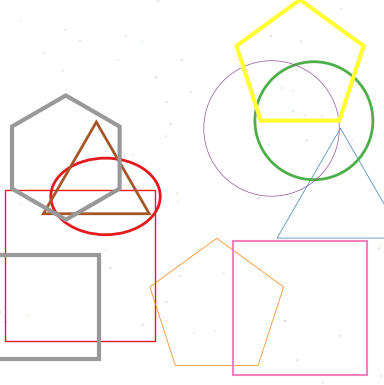[{"shape": "square", "thickness": 1, "radius": 0.98, "center": [0.208, 0.31]}, {"shape": "oval", "thickness": 2, "radius": 0.71, "center": [0.274, 0.49]}, {"shape": "triangle", "thickness": 0.5, "radius": 0.95, "center": [0.884, 0.477]}, {"shape": "circle", "thickness": 2, "radius": 0.77, "center": [0.815, 0.686]}, {"shape": "circle", "thickness": 0.5, "radius": 0.88, "center": [0.705, 0.666]}, {"shape": "pentagon", "thickness": 0.5, "radius": 0.91, "center": [0.563, 0.198]}, {"shape": "pentagon", "thickness": 3, "radius": 0.87, "center": [0.779, 0.827]}, {"shape": "triangle", "thickness": 2, "radius": 0.79, "center": [0.25, 0.524]}, {"shape": "square", "thickness": 1.5, "radius": 0.87, "center": [0.779, 0.2]}, {"shape": "hexagon", "thickness": 3, "radius": 0.81, "center": [0.171, 0.591]}, {"shape": "square", "thickness": 3, "radius": 0.68, "center": [0.122, 0.202]}]